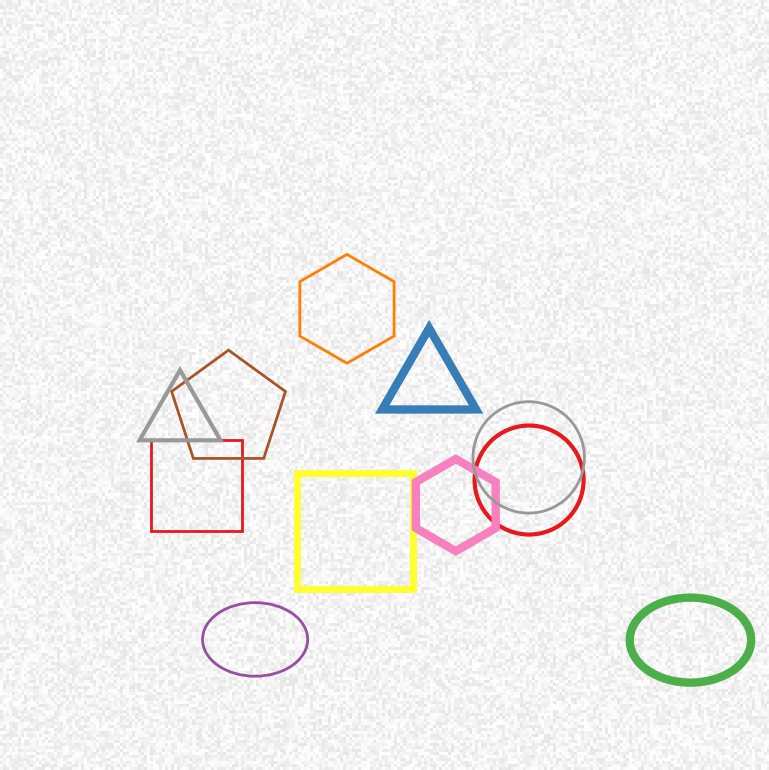[{"shape": "square", "thickness": 1, "radius": 0.29, "center": [0.255, 0.369]}, {"shape": "circle", "thickness": 1.5, "radius": 0.35, "center": [0.687, 0.377]}, {"shape": "triangle", "thickness": 3, "radius": 0.35, "center": [0.557, 0.503]}, {"shape": "oval", "thickness": 3, "radius": 0.39, "center": [0.897, 0.169]}, {"shape": "oval", "thickness": 1, "radius": 0.34, "center": [0.331, 0.17]}, {"shape": "hexagon", "thickness": 1, "radius": 0.35, "center": [0.451, 0.599]}, {"shape": "square", "thickness": 2.5, "radius": 0.38, "center": [0.461, 0.311]}, {"shape": "pentagon", "thickness": 1, "radius": 0.39, "center": [0.297, 0.468]}, {"shape": "hexagon", "thickness": 3, "radius": 0.3, "center": [0.592, 0.344]}, {"shape": "circle", "thickness": 1, "radius": 0.36, "center": [0.687, 0.406]}, {"shape": "triangle", "thickness": 1.5, "radius": 0.3, "center": [0.234, 0.459]}]